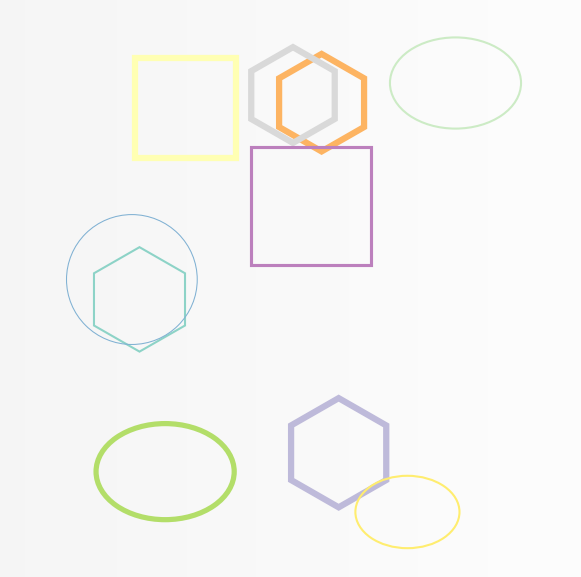[{"shape": "hexagon", "thickness": 1, "radius": 0.45, "center": [0.24, 0.481]}, {"shape": "square", "thickness": 3, "radius": 0.43, "center": [0.319, 0.812]}, {"shape": "hexagon", "thickness": 3, "radius": 0.47, "center": [0.583, 0.215]}, {"shape": "circle", "thickness": 0.5, "radius": 0.56, "center": [0.227, 0.515]}, {"shape": "hexagon", "thickness": 3, "radius": 0.42, "center": [0.553, 0.821]}, {"shape": "oval", "thickness": 2.5, "radius": 0.59, "center": [0.284, 0.182]}, {"shape": "hexagon", "thickness": 3, "radius": 0.41, "center": [0.504, 0.835]}, {"shape": "square", "thickness": 1.5, "radius": 0.51, "center": [0.535, 0.642]}, {"shape": "oval", "thickness": 1, "radius": 0.56, "center": [0.784, 0.855]}, {"shape": "oval", "thickness": 1, "radius": 0.45, "center": [0.701, 0.113]}]